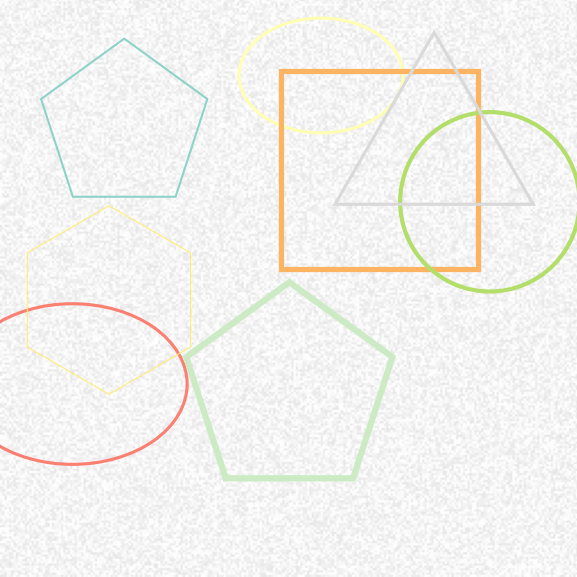[{"shape": "pentagon", "thickness": 1, "radius": 0.76, "center": [0.215, 0.781]}, {"shape": "oval", "thickness": 1.5, "radius": 0.71, "center": [0.556, 0.868]}, {"shape": "oval", "thickness": 1.5, "radius": 0.99, "center": [0.125, 0.334]}, {"shape": "square", "thickness": 2.5, "radius": 0.85, "center": [0.657, 0.705]}, {"shape": "circle", "thickness": 2, "radius": 0.78, "center": [0.848, 0.65]}, {"shape": "triangle", "thickness": 1.5, "radius": 0.99, "center": [0.752, 0.745]}, {"shape": "pentagon", "thickness": 3, "radius": 0.94, "center": [0.501, 0.323]}, {"shape": "hexagon", "thickness": 0.5, "radius": 0.82, "center": [0.189, 0.48]}]